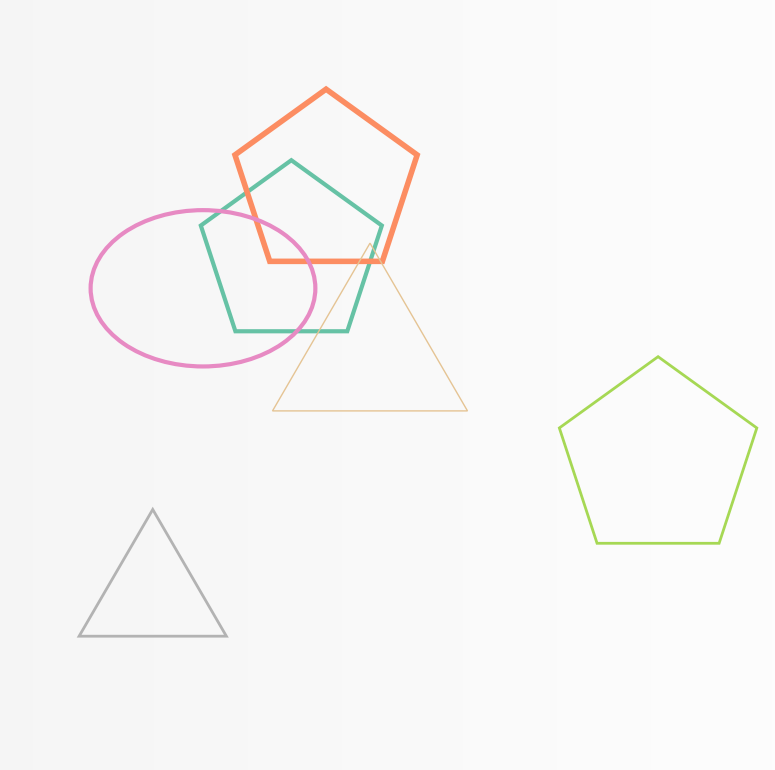[{"shape": "pentagon", "thickness": 1.5, "radius": 0.61, "center": [0.376, 0.669]}, {"shape": "pentagon", "thickness": 2, "radius": 0.62, "center": [0.421, 0.761]}, {"shape": "oval", "thickness": 1.5, "radius": 0.72, "center": [0.262, 0.626]}, {"shape": "pentagon", "thickness": 1, "radius": 0.67, "center": [0.849, 0.403]}, {"shape": "triangle", "thickness": 0.5, "radius": 0.73, "center": [0.477, 0.539]}, {"shape": "triangle", "thickness": 1, "radius": 0.55, "center": [0.197, 0.229]}]